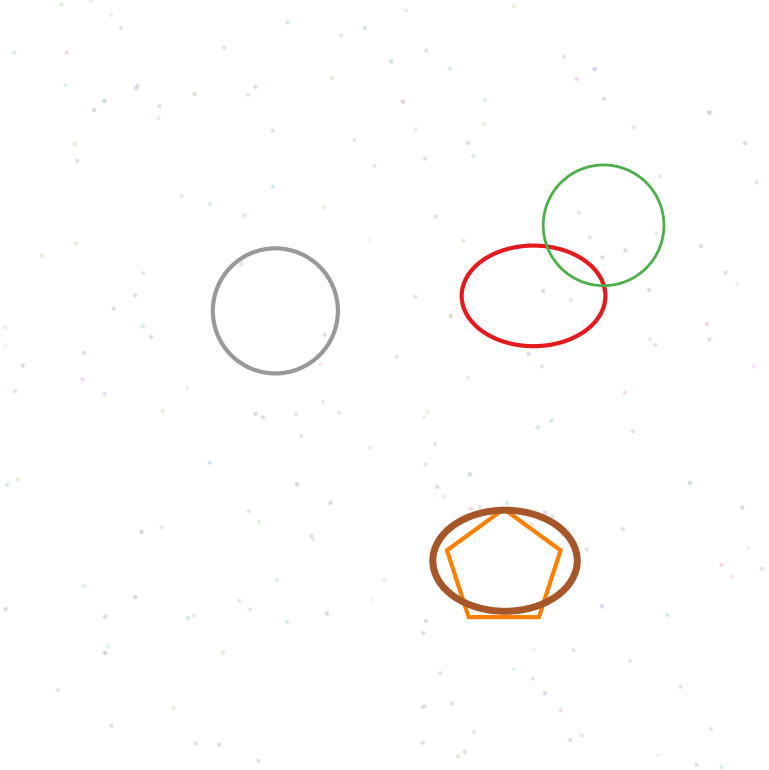[{"shape": "oval", "thickness": 1.5, "radius": 0.47, "center": [0.693, 0.616]}, {"shape": "circle", "thickness": 1, "radius": 0.39, "center": [0.784, 0.707]}, {"shape": "pentagon", "thickness": 1.5, "radius": 0.39, "center": [0.654, 0.261]}, {"shape": "oval", "thickness": 2.5, "radius": 0.47, "center": [0.656, 0.272]}, {"shape": "circle", "thickness": 1.5, "radius": 0.41, "center": [0.358, 0.596]}]